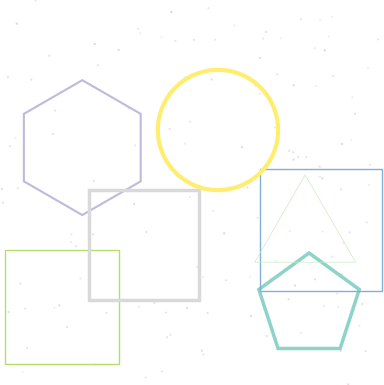[{"shape": "pentagon", "thickness": 2.5, "radius": 0.69, "center": [0.803, 0.206]}, {"shape": "hexagon", "thickness": 1.5, "radius": 0.88, "center": [0.214, 0.617]}, {"shape": "square", "thickness": 1, "radius": 0.79, "center": [0.833, 0.402]}, {"shape": "square", "thickness": 1, "radius": 0.74, "center": [0.162, 0.203]}, {"shape": "square", "thickness": 2.5, "radius": 0.72, "center": [0.375, 0.363]}, {"shape": "triangle", "thickness": 0.5, "radius": 0.76, "center": [0.793, 0.395]}, {"shape": "circle", "thickness": 3, "radius": 0.78, "center": [0.566, 0.662]}]